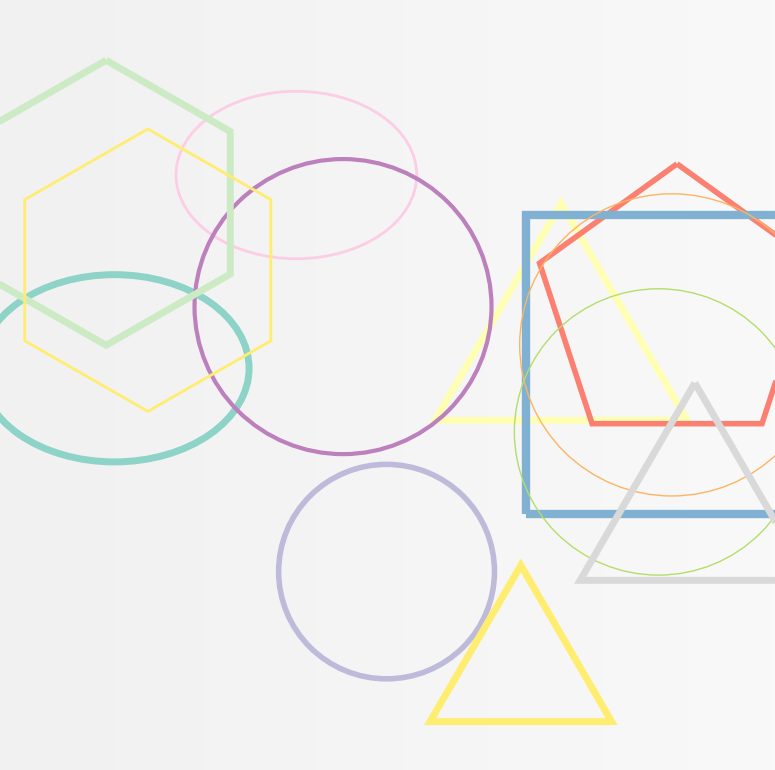[{"shape": "oval", "thickness": 2.5, "radius": 0.87, "center": [0.148, 0.522]}, {"shape": "triangle", "thickness": 2.5, "radius": 0.94, "center": [0.724, 0.548]}, {"shape": "circle", "thickness": 2, "radius": 0.7, "center": [0.499, 0.258]}, {"shape": "pentagon", "thickness": 2, "radius": 0.93, "center": [0.874, 0.601]}, {"shape": "square", "thickness": 3, "radius": 0.97, "center": [0.873, 0.526]}, {"shape": "circle", "thickness": 0.5, "radius": 0.98, "center": [0.867, 0.552]}, {"shape": "circle", "thickness": 0.5, "radius": 0.93, "center": [0.85, 0.439]}, {"shape": "oval", "thickness": 1, "radius": 0.78, "center": [0.382, 0.773]}, {"shape": "triangle", "thickness": 2.5, "radius": 0.85, "center": [0.897, 0.332]}, {"shape": "circle", "thickness": 1.5, "radius": 0.96, "center": [0.443, 0.602]}, {"shape": "hexagon", "thickness": 2.5, "radius": 0.93, "center": [0.137, 0.737]}, {"shape": "hexagon", "thickness": 1, "radius": 0.92, "center": [0.191, 0.649]}, {"shape": "triangle", "thickness": 2.5, "radius": 0.68, "center": [0.672, 0.13]}]